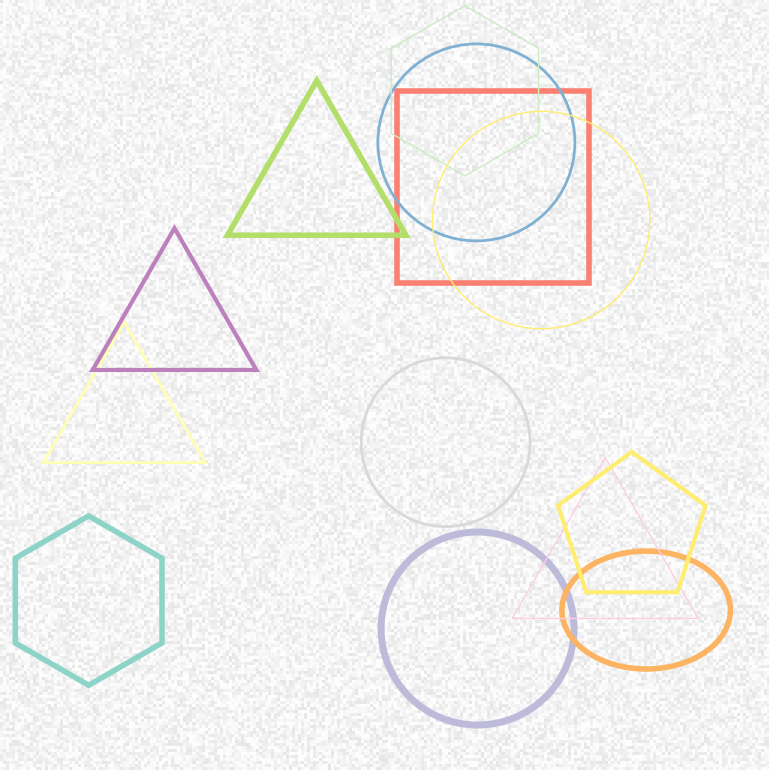[{"shape": "hexagon", "thickness": 2, "radius": 0.55, "center": [0.115, 0.22]}, {"shape": "triangle", "thickness": 1, "radius": 0.61, "center": [0.161, 0.46]}, {"shape": "circle", "thickness": 2.5, "radius": 0.63, "center": [0.62, 0.184]}, {"shape": "square", "thickness": 2, "radius": 0.62, "center": [0.64, 0.757]}, {"shape": "circle", "thickness": 1, "radius": 0.64, "center": [0.619, 0.815]}, {"shape": "oval", "thickness": 2, "radius": 0.55, "center": [0.839, 0.208]}, {"shape": "triangle", "thickness": 2, "radius": 0.67, "center": [0.411, 0.761]}, {"shape": "triangle", "thickness": 0.5, "radius": 0.7, "center": [0.786, 0.267]}, {"shape": "circle", "thickness": 1, "radius": 0.55, "center": [0.579, 0.426]}, {"shape": "triangle", "thickness": 1.5, "radius": 0.61, "center": [0.227, 0.581]}, {"shape": "hexagon", "thickness": 0.5, "radius": 0.55, "center": [0.604, 0.882]}, {"shape": "pentagon", "thickness": 1.5, "radius": 0.5, "center": [0.821, 0.312]}, {"shape": "circle", "thickness": 0.5, "radius": 0.71, "center": [0.703, 0.714]}]